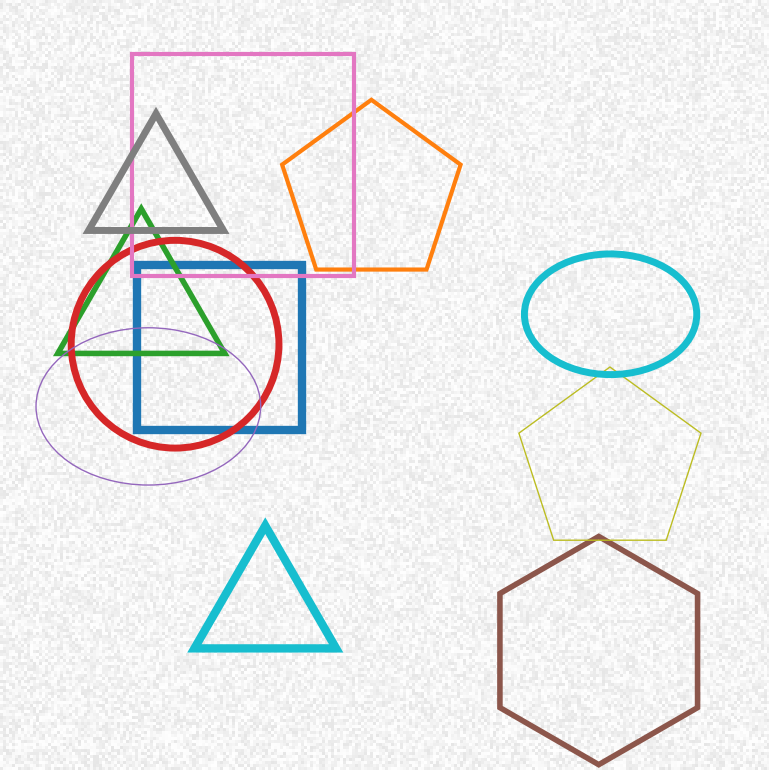[{"shape": "square", "thickness": 3, "radius": 0.54, "center": [0.285, 0.549]}, {"shape": "pentagon", "thickness": 1.5, "radius": 0.61, "center": [0.482, 0.749]}, {"shape": "triangle", "thickness": 2, "radius": 0.63, "center": [0.183, 0.604]}, {"shape": "circle", "thickness": 2.5, "radius": 0.67, "center": [0.227, 0.553]}, {"shape": "oval", "thickness": 0.5, "radius": 0.73, "center": [0.193, 0.472]}, {"shape": "hexagon", "thickness": 2, "radius": 0.74, "center": [0.778, 0.155]}, {"shape": "square", "thickness": 1.5, "radius": 0.72, "center": [0.316, 0.786]}, {"shape": "triangle", "thickness": 2.5, "radius": 0.51, "center": [0.203, 0.751]}, {"shape": "pentagon", "thickness": 0.5, "radius": 0.62, "center": [0.792, 0.399]}, {"shape": "triangle", "thickness": 3, "radius": 0.53, "center": [0.345, 0.211]}, {"shape": "oval", "thickness": 2.5, "radius": 0.56, "center": [0.793, 0.592]}]